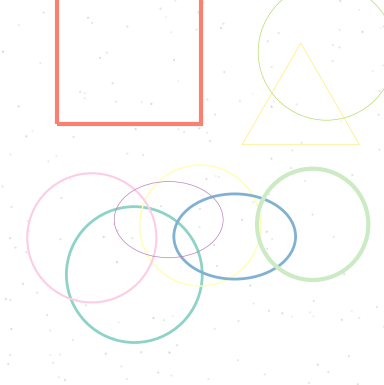[{"shape": "circle", "thickness": 2, "radius": 0.88, "center": [0.349, 0.287]}, {"shape": "circle", "thickness": 1, "radius": 0.79, "center": [0.52, 0.414]}, {"shape": "square", "thickness": 3, "radius": 0.94, "center": [0.335, 0.865]}, {"shape": "oval", "thickness": 2, "radius": 0.79, "center": [0.61, 0.386]}, {"shape": "circle", "thickness": 0.5, "radius": 0.89, "center": [0.848, 0.865]}, {"shape": "circle", "thickness": 1.5, "radius": 0.84, "center": [0.238, 0.382]}, {"shape": "oval", "thickness": 0.5, "radius": 0.71, "center": [0.438, 0.43]}, {"shape": "circle", "thickness": 3, "radius": 0.72, "center": [0.812, 0.417]}, {"shape": "triangle", "thickness": 0.5, "radius": 0.88, "center": [0.781, 0.712]}]